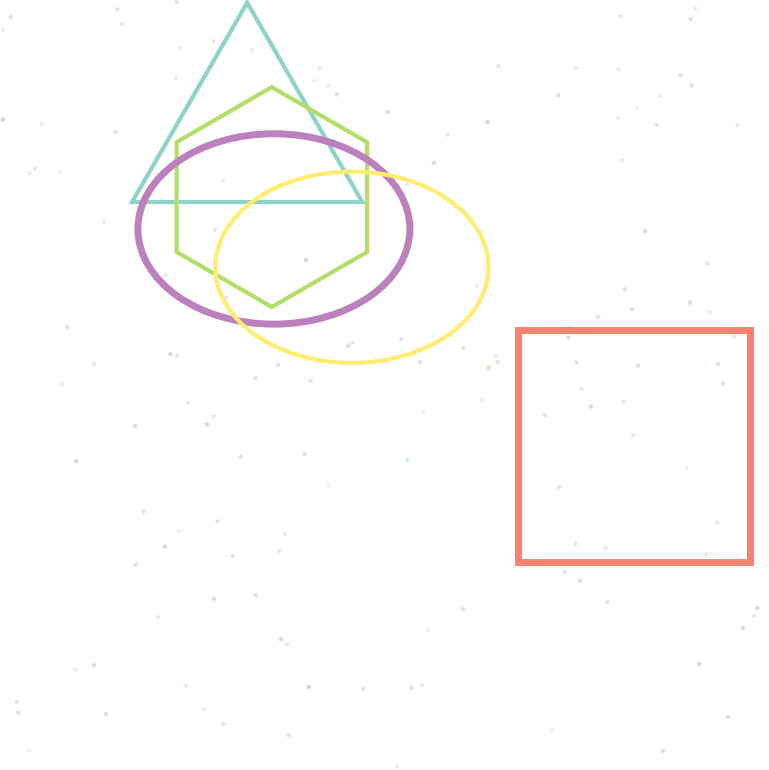[{"shape": "triangle", "thickness": 1.5, "radius": 0.86, "center": [0.321, 0.824]}, {"shape": "square", "thickness": 2.5, "radius": 0.75, "center": [0.824, 0.421]}, {"shape": "hexagon", "thickness": 1.5, "radius": 0.71, "center": [0.353, 0.744]}, {"shape": "oval", "thickness": 2.5, "radius": 0.88, "center": [0.356, 0.703]}, {"shape": "oval", "thickness": 1.5, "radius": 0.89, "center": [0.457, 0.653]}]